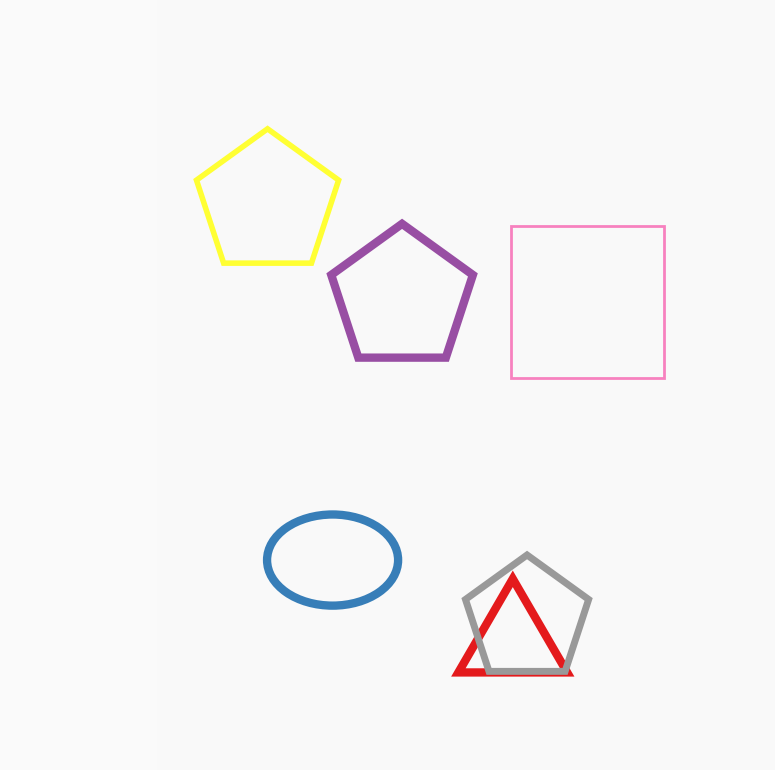[{"shape": "triangle", "thickness": 3, "radius": 0.41, "center": [0.662, 0.167]}, {"shape": "oval", "thickness": 3, "radius": 0.42, "center": [0.429, 0.273]}, {"shape": "pentagon", "thickness": 3, "radius": 0.48, "center": [0.519, 0.613]}, {"shape": "pentagon", "thickness": 2, "radius": 0.48, "center": [0.345, 0.736]}, {"shape": "square", "thickness": 1, "radius": 0.49, "center": [0.759, 0.608]}, {"shape": "pentagon", "thickness": 2.5, "radius": 0.42, "center": [0.68, 0.196]}]